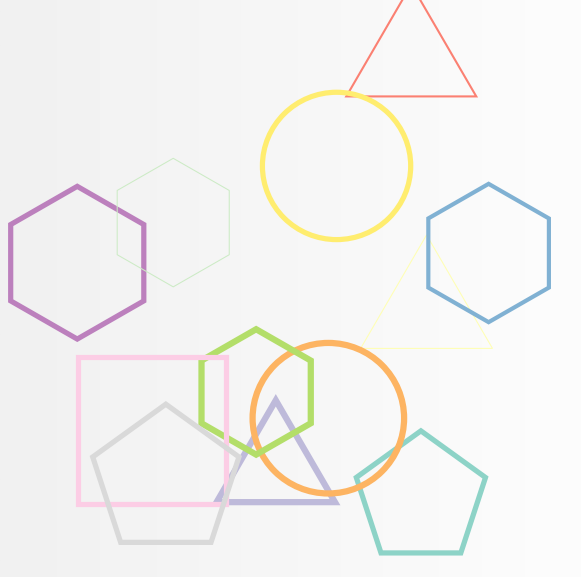[{"shape": "pentagon", "thickness": 2.5, "radius": 0.58, "center": [0.724, 0.136]}, {"shape": "triangle", "thickness": 0.5, "radius": 0.65, "center": [0.734, 0.461]}, {"shape": "triangle", "thickness": 3, "radius": 0.59, "center": [0.474, 0.188]}, {"shape": "triangle", "thickness": 1, "radius": 0.65, "center": [0.708, 0.897]}, {"shape": "hexagon", "thickness": 2, "radius": 0.6, "center": [0.841, 0.561]}, {"shape": "circle", "thickness": 3, "radius": 0.65, "center": [0.565, 0.275]}, {"shape": "hexagon", "thickness": 3, "radius": 0.54, "center": [0.441, 0.32]}, {"shape": "square", "thickness": 2.5, "radius": 0.64, "center": [0.262, 0.253]}, {"shape": "pentagon", "thickness": 2.5, "radius": 0.66, "center": [0.285, 0.167]}, {"shape": "hexagon", "thickness": 2.5, "radius": 0.66, "center": [0.133, 0.544]}, {"shape": "hexagon", "thickness": 0.5, "radius": 0.56, "center": [0.298, 0.614]}, {"shape": "circle", "thickness": 2.5, "radius": 0.64, "center": [0.579, 0.712]}]